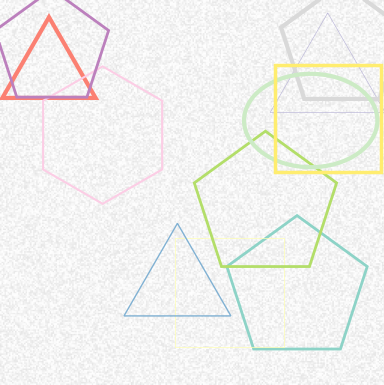[{"shape": "pentagon", "thickness": 2, "radius": 0.96, "center": [0.772, 0.248]}, {"shape": "square", "thickness": 0.5, "radius": 0.71, "center": [0.597, 0.24]}, {"shape": "triangle", "thickness": 0.5, "radius": 0.86, "center": [0.851, 0.794]}, {"shape": "triangle", "thickness": 3, "radius": 0.7, "center": [0.127, 0.816]}, {"shape": "triangle", "thickness": 1, "radius": 0.8, "center": [0.461, 0.26]}, {"shape": "pentagon", "thickness": 2, "radius": 0.97, "center": [0.69, 0.465]}, {"shape": "hexagon", "thickness": 1.5, "radius": 0.89, "center": [0.267, 0.649]}, {"shape": "pentagon", "thickness": 3, "radius": 0.83, "center": [0.888, 0.877]}, {"shape": "pentagon", "thickness": 2, "radius": 0.77, "center": [0.135, 0.873]}, {"shape": "oval", "thickness": 3, "radius": 0.87, "center": [0.807, 0.687]}, {"shape": "square", "thickness": 2.5, "radius": 0.69, "center": [0.852, 0.691]}]